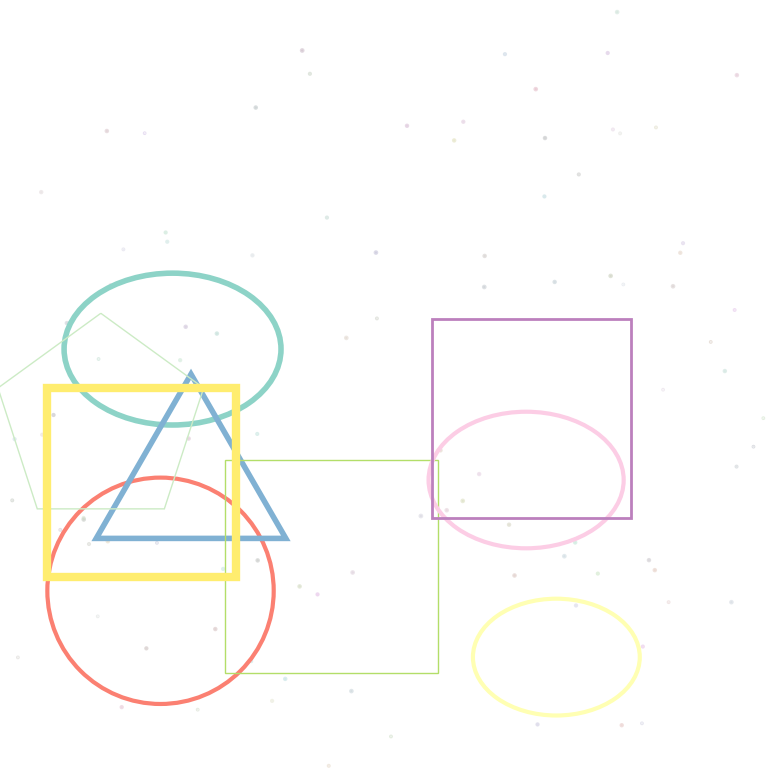[{"shape": "oval", "thickness": 2, "radius": 0.7, "center": [0.224, 0.547]}, {"shape": "oval", "thickness": 1.5, "radius": 0.54, "center": [0.723, 0.147]}, {"shape": "circle", "thickness": 1.5, "radius": 0.73, "center": [0.208, 0.233]}, {"shape": "triangle", "thickness": 2, "radius": 0.71, "center": [0.248, 0.372]}, {"shape": "square", "thickness": 0.5, "radius": 0.69, "center": [0.43, 0.264]}, {"shape": "oval", "thickness": 1.5, "radius": 0.63, "center": [0.683, 0.377]}, {"shape": "square", "thickness": 1, "radius": 0.64, "center": [0.691, 0.457]}, {"shape": "pentagon", "thickness": 0.5, "radius": 0.7, "center": [0.131, 0.453]}, {"shape": "square", "thickness": 3, "radius": 0.61, "center": [0.184, 0.373]}]